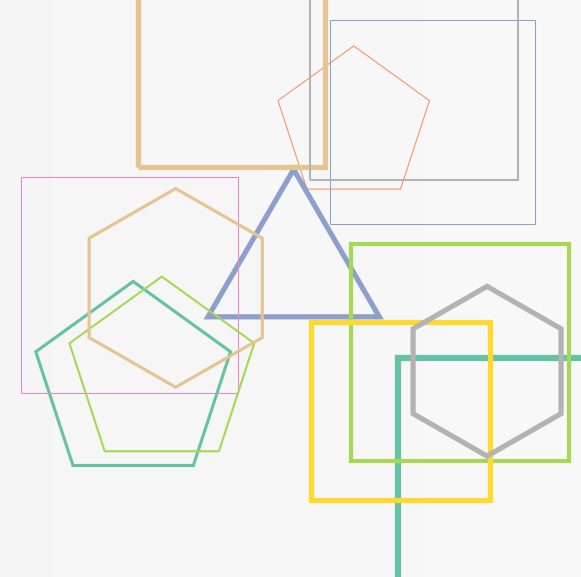[{"shape": "pentagon", "thickness": 1.5, "radius": 0.88, "center": [0.229, 0.336]}, {"shape": "square", "thickness": 3, "radius": 0.99, "center": [0.883, 0.182]}, {"shape": "pentagon", "thickness": 0.5, "radius": 0.69, "center": [0.609, 0.783]}, {"shape": "square", "thickness": 0.5, "radius": 0.88, "center": [0.744, 0.788]}, {"shape": "triangle", "thickness": 2.5, "radius": 0.85, "center": [0.505, 0.536]}, {"shape": "square", "thickness": 0.5, "radius": 0.94, "center": [0.223, 0.506]}, {"shape": "square", "thickness": 2, "radius": 0.94, "center": [0.791, 0.388]}, {"shape": "pentagon", "thickness": 1, "radius": 0.84, "center": [0.278, 0.353]}, {"shape": "square", "thickness": 2.5, "radius": 0.77, "center": [0.69, 0.287]}, {"shape": "square", "thickness": 2.5, "radius": 0.81, "center": [0.398, 0.871]}, {"shape": "hexagon", "thickness": 1.5, "radius": 0.86, "center": [0.302, 0.501]}, {"shape": "hexagon", "thickness": 2.5, "radius": 0.73, "center": [0.838, 0.356]}, {"shape": "square", "thickness": 1, "radius": 0.9, "center": [0.713, 0.866]}]